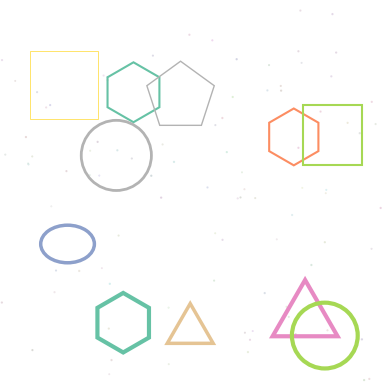[{"shape": "hexagon", "thickness": 3, "radius": 0.39, "center": [0.32, 0.162]}, {"shape": "hexagon", "thickness": 1.5, "radius": 0.39, "center": [0.347, 0.76]}, {"shape": "hexagon", "thickness": 1.5, "radius": 0.37, "center": [0.763, 0.644]}, {"shape": "oval", "thickness": 2.5, "radius": 0.35, "center": [0.175, 0.366]}, {"shape": "triangle", "thickness": 3, "radius": 0.49, "center": [0.792, 0.175]}, {"shape": "square", "thickness": 1.5, "radius": 0.38, "center": [0.864, 0.649]}, {"shape": "circle", "thickness": 3, "radius": 0.43, "center": [0.844, 0.128]}, {"shape": "square", "thickness": 0.5, "radius": 0.44, "center": [0.167, 0.779]}, {"shape": "triangle", "thickness": 2.5, "radius": 0.34, "center": [0.494, 0.143]}, {"shape": "pentagon", "thickness": 1, "radius": 0.46, "center": [0.469, 0.749]}, {"shape": "circle", "thickness": 2, "radius": 0.46, "center": [0.302, 0.596]}]